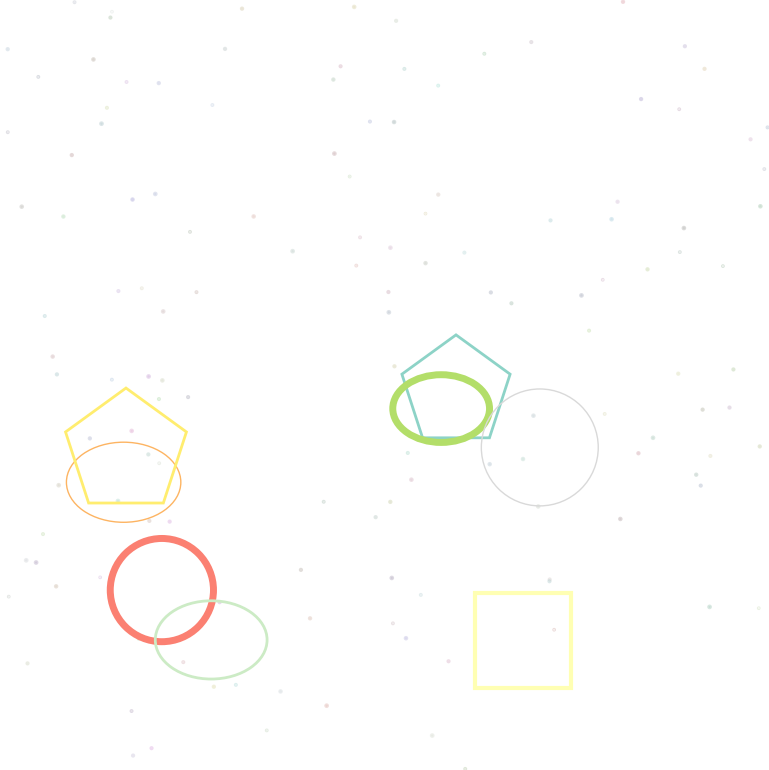[{"shape": "pentagon", "thickness": 1, "radius": 0.37, "center": [0.592, 0.491]}, {"shape": "square", "thickness": 1.5, "radius": 0.31, "center": [0.679, 0.168]}, {"shape": "circle", "thickness": 2.5, "radius": 0.34, "center": [0.21, 0.234]}, {"shape": "oval", "thickness": 0.5, "radius": 0.37, "center": [0.161, 0.374]}, {"shape": "oval", "thickness": 2.5, "radius": 0.31, "center": [0.573, 0.469]}, {"shape": "circle", "thickness": 0.5, "radius": 0.38, "center": [0.701, 0.419]}, {"shape": "oval", "thickness": 1, "radius": 0.36, "center": [0.274, 0.169]}, {"shape": "pentagon", "thickness": 1, "radius": 0.41, "center": [0.164, 0.414]}]